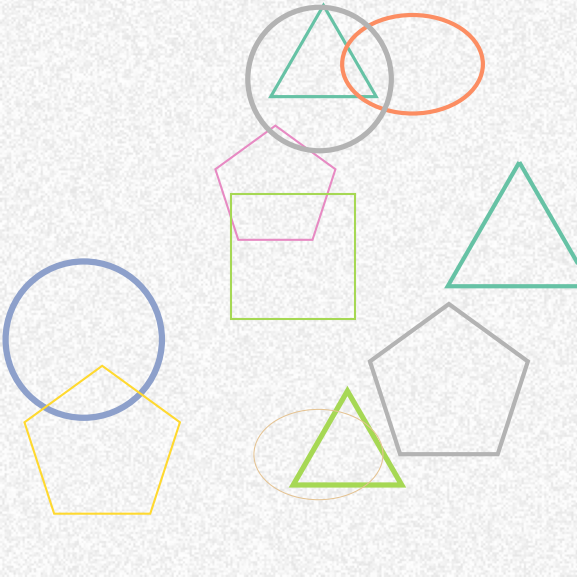[{"shape": "triangle", "thickness": 1.5, "radius": 0.53, "center": [0.56, 0.884]}, {"shape": "triangle", "thickness": 2, "radius": 0.72, "center": [0.899, 0.575]}, {"shape": "oval", "thickness": 2, "radius": 0.61, "center": [0.714, 0.888]}, {"shape": "circle", "thickness": 3, "radius": 0.68, "center": [0.145, 0.411]}, {"shape": "pentagon", "thickness": 1, "radius": 0.55, "center": [0.477, 0.672]}, {"shape": "triangle", "thickness": 2.5, "radius": 0.54, "center": [0.602, 0.214]}, {"shape": "square", "thickness": 1, "radius": 0.54, "center": [0.508, 0.555]}, {"shape": "pentagon", "thickness": 1, "radius": 0.71, "center": [0.177, 0.224]}, {"shape": "oval", "thickness": 0.5, "radius": 0.56, "center": [0.551, 0.212]}, {"shape": "pentagon", "thickness": 2, "radius": 0.72, "center": [0.777, 0.329]}, {"shape": "circle", "thickness": 2.5, "radius": 0.62, "center": [0.553, 0.862]}]